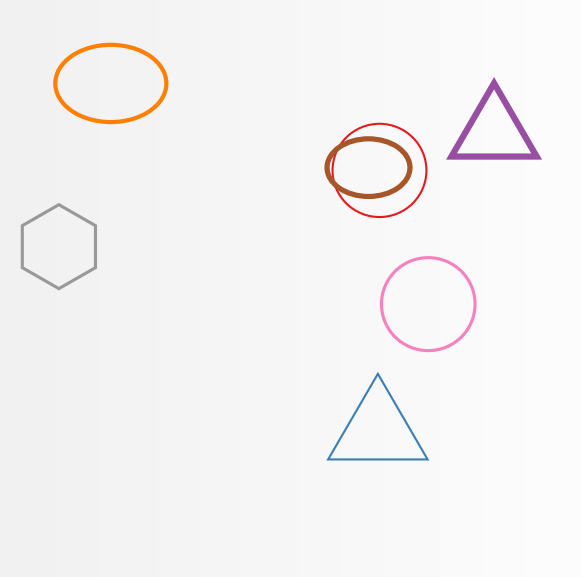[{"shape": "circle", "thickness": 1, "radius": 0.4, "center": [0.653, 0.704]}, {"shape": "triangle", "thickness": 1, "radius": 0.49, "center": [0.65, 0.253]}, {"shape": "triangle", "thickness": 3, "radius": 0.42, "center": [0.85, 0.77]}, {"shape": "oval", "thickness": 2, "radius": 0.48, "center": [0.191, 0.855]}, {"shape": "oval", "thickness": 2.5, "radius": 0.36, "center": [0.634, 0.709]}, {"shape": "circle", "thickness": 1.5, "radius": 0.4, "center": [0.737, 0.472]}, {"shape": "hexagon", "thickness": 1.5, "radius": 0.36, "center": [0.101, 0.572]}]